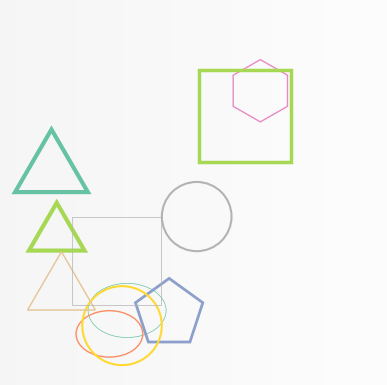[{"shape": "oval", "thickness": 0.5, "radius": 0.5, "center": [0.328, 0.194]}, {"shape": "triangle", "thickness": 3, "radius": 0.54, "center": [0.133, 0.555]}, {"shape": "oval", "thickness": 1, "radius": 0.43, "center": [0.282, 0.133]}, {"shape": "pentagon", "thickness": 2, "radius": 0.46, "center": [0.436, 0.186]}, {"shape": "hexagon", "thickness": 1, "radius": 0.4, "center": [0.672, 0.764]}, {"shape": "triangle", "thickness": 3, "radius": 0.41, "center": [0.146, 0.391]}, {"shape": "square", "thickness": 2.5, "radius": 0.59, "center": [0.632, 0.699]}, {"shape": "circle", "thickness": 1.5, "radius": 0.51, "center": [0.315, 0.154]}, {"shape": "triangle", "thickness": 1, "radius": 0.51, "center": [0.159, 0.245]}, {"shape": "circle", "thickness": 1.5, "radius": 0.45, "center": [0.508, 0.438]}, {"shape": "square", "thickness": 0.5, "radius": 0.58, "center": [0.301, 0.322]}]